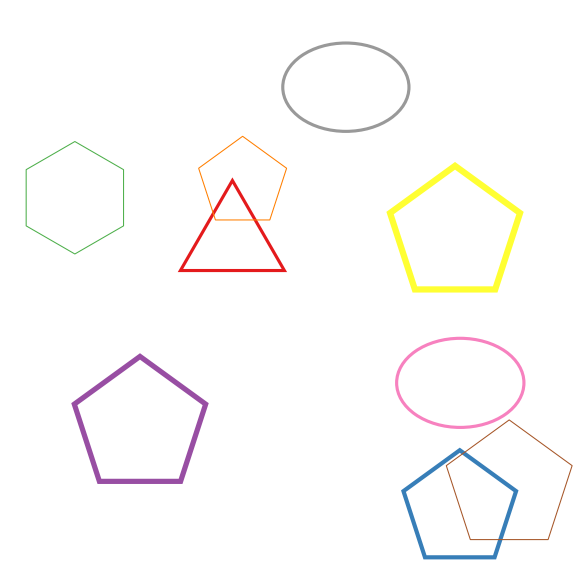[{"shape": "triangle", "thickness": 1.5, "radius": 0.52, "center": [0.402, 0.583]}, {"shape": "pentagon", "thickness": 2, "radius": 0.51, "center": [0.796, 0.117]}, {"shape": "hexagon", "thickness": 0.5, "radius": 0.49, "center": [0.13, 0.657]}, {"shape": "pentagon", "thickness": 2.5, "radius": 0.6, "center": [0.242, 0.262]}, {"shape": "pentagon", "thickness": 0.5, "radius": 0.4, "center": [0.42, 0.683]}, {"shape": "pentagon", "thickness": 3, "radius": 0.59, "center": [0.788, 0.594]}, {"shape": "pentagon", "thickness": 0.5, "radius": 0.57, "center": [0.882, 0.157]}, {"shape": "oval", "thickness": 1.5, "radius": 0.55, "center": [0.797, 0.336]}, {"shape": "oval", "thickness": 1.5, "radius": 0.55, "center": [0.599, 0.848]}]